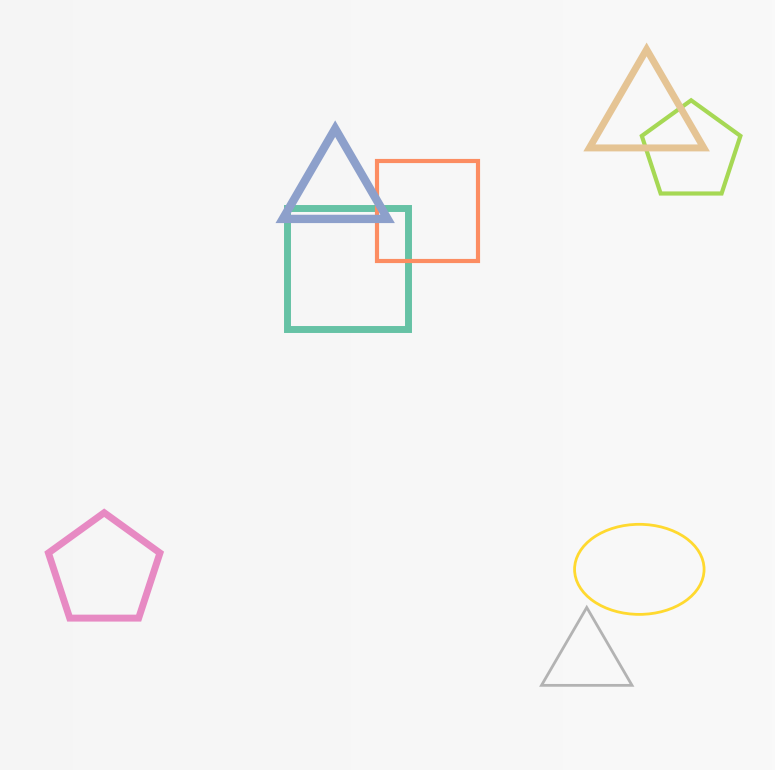[{"shape": "square", "thickness": 2.5, "radius": 0.39, "center": [0.449, 0.652]}, {"shape": "square", "thickness": 1.5, "radius": 0.33, "center": [0.552, 0.726]}, {"shape": "triangle", "thickness": 3, "radius": 0.39, "center": [0.433, 0.755]}, {"shape": "pentagon", "thickness": 2.5, "radius": 0.38, "center": [0.134, 0.258]}, {"shape": "pentagon", "thickness": 1.5, "radius": 0.33, "center": [0.892, 0.803]}, {"shape": "oval", "thickness": 1, "radius": 0.42, "center": [0.825, 0.261]}, {"shape": "triangle", "thickness": 2.5, "radius": 0.43, "center": [0.834, 0.851]}, {"shape": "triangle", "thickness": 1, "radius": 0.34, "center": [0.757, 0.144]}]